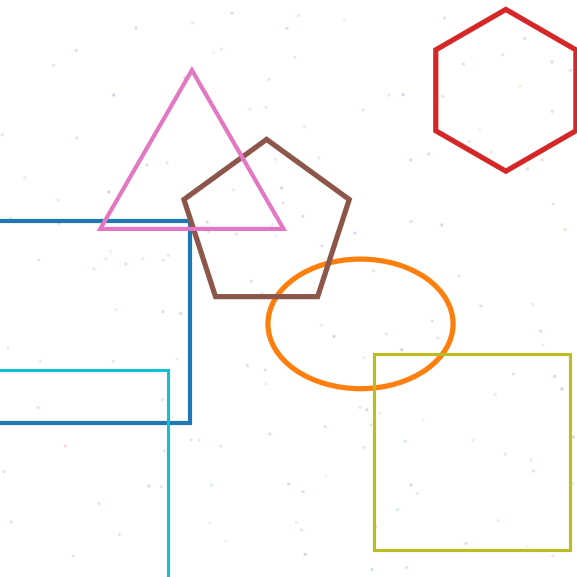[{"shape": "square", "thickness": 2, "radius": 0.87, "center": [0.154, 0.442]}, {"shape": "oval", "thickness": 2.5, "radius": 0.8, "center": [0.624, 0.438]}, {"shape": "hexagon", "thickness": 2.5, "radius": 0.7, "center": [0.876, 0.843]}, {"shape": "pentagon", "thickness": 2.5, "radius": 0.75, "center": [0.462, 0.607]}, {"shape": "triangle", "thickness": 2, "radius": 0.92, "center": [0.332, 0.694]}, {"shape": "square", "thickness": 1.5, "radius": 0.85, "center": [0.817, 0.216]}, {"shape": "square", "thickness": 1.5, "radius": 0.92, "center": [0.106, 0.175]}]